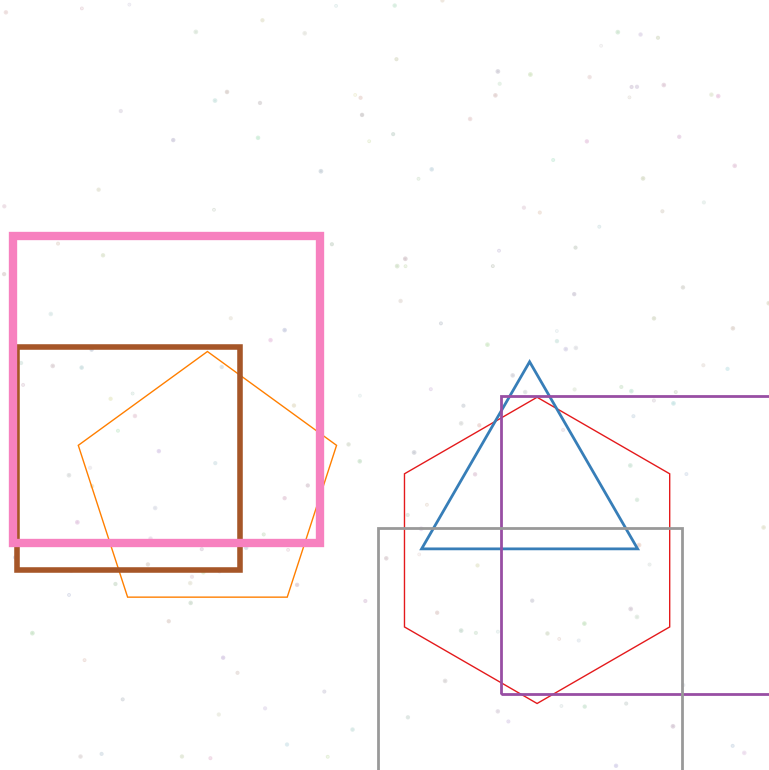[{"shape": "hexagon", "thickness": 0.5, "radius": 0.99, "center": [0.698, 0.285]}, {"shape": "triangle", "thickness": 1, "radius": 0.81, "center": [0.688, 0.368]}, {"shape": "square", "thickness": 1, "radius": 0.97, "center": [0.844, 0.292]}, {"shape": "pentagon", "thickness": 0.5, "radius": 0.88, "center": [0.269, 0.367]}, {"shape": "square", "thickness": 2, "radius": 0.73, "center": [0.167, 0.404]}, {"shape": "square", "thickness": 3, "radius": 1.0, "center": [0.216, 0.494]}, {"shape": "square", "thickness": 1, "radius": 0.98, "center": [0.688, 0.117]}]